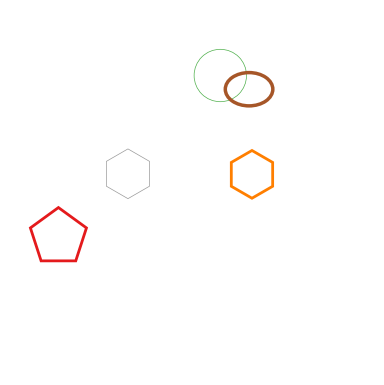[{"shape": "pentagon", "thickness": 2, "radius": 0.38, "center": [0.152, 0.384]}, {"shape": "circle", "thickness": 0.5, "radius": 0.34, "center": [0.572, 0.804]}, {"shape": "hexagon", "thickness": 2, "radius": 0.31, "center": [0.654, 0.547]}, {"shape": "oval", "thickness": 2.5, "radius": 0.31, "center": [0.647, 0.768]}, {"shape": "hexagon", "thickness": 0.5, "radius": 0.32, "center": [0.332, 0.549]}]